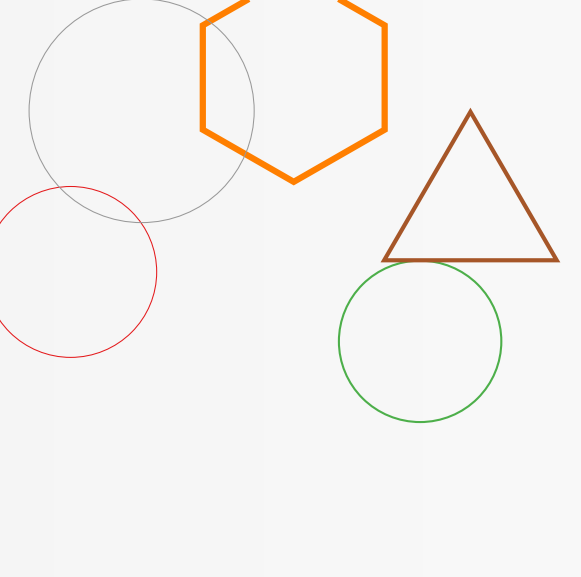[{"shape": "circle", "thickness": 0.5, "radius": 0.74, "center": [0.122, 0.528]}, {"shape": "circle", "thickness": 1, "radius": 0.7, "center": [0.723, 0.408]}, {"shape": "hexagon", "thickness": 3, "radius": 0.9, "center": [0.505, 0.865]}, {"shape": "triangle", "thickness": 2, "radius": 0.86, "center": [0.809, 0.634]}, {"shape": "circle", "thickness": 0.5, "radius": 0.97, "center": [0.244, 0.807]}]